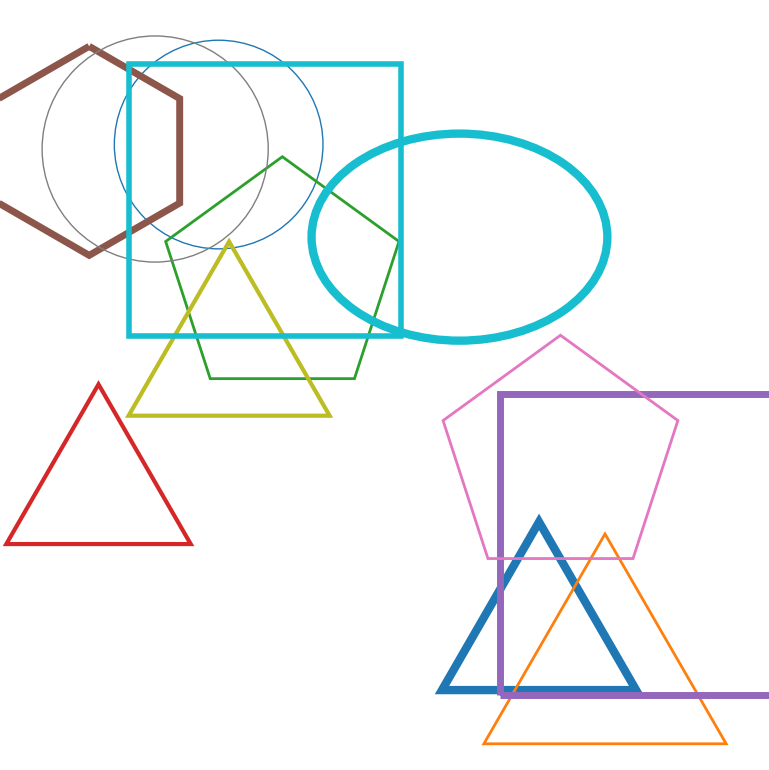[{"shape": "triangle", "thickness": 3, "radius": 0.73, "center": [0.7, 0.177]}, {"shape": "circle", "thickness": 0.5, "radius": 0.68, "center": [0.284, 0.812]}, {"shape": "triangle", "thickness": 1, "radius": 0.91, "center": [0.786, 0.125]}, {"shape": "pentagon", "thickness": 1, "radius": 0.8, "center": [0.367, 0.637]}, {"shape": "triangle", "thickness": 1.5, "radius": 0.69, "center": [0.128, 0.363]}, {"shape": "square", "thickness": 2.5, "radius": 0.98, "center": [0.845, 0.293]}, {"shape": "hexagon", "thickness": 2.5, "radius": 0.68, "center": [0.116, 0.804]}, {"shape": "pentagon", "thickness": 1, "radius": 0.8, "center": [0.728, 0.404]}, {"shape": "circle", "thickness": 0.5, "radius": 0.73, "center": [0.202, 0.806]}, {"shape": "triangle", "thickness": 1.5, "radius": 0.75, "center": [0.298, 0.536]}, {"shape": "oval", "thickness": 3, "radius": 0.96, "center": [0.597, 0.692]}, {"shape": "square", "thickness": 2, "radius": 0.88, "center": [0.344, 0.74]}]